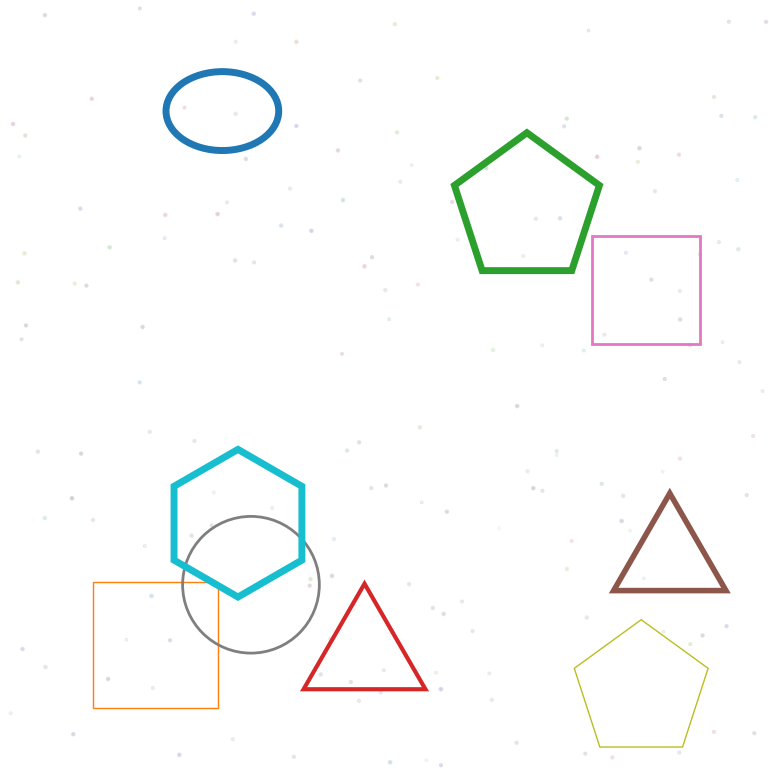[{"shape": "oval", "thickness": 2.5, "radius": 0.37, "center": [0.289, 0.856]}, {"shape": "square", "thickness": 0.5, "radius": 0.41, "center": [0.202, 0.162]}, {"shape": "pentagon", "thickness": 2.5, "radius": 0.49, "center": [0.684, 0.729]}, {"shape": "triangle", "thickness": 1.5, "radius": 0.46, "center": [0.473, 0.151]}, {"shape": "triangle", "thickness": 2, "radius": 0.42, "center": [0.87, 0.275]}, {"shape": "square", "thickness": 1, "radius": 0.35, "center": [0.839, 0.623]}, {"shape": "circle", "thickness": 1, "radius": 0.44, "center": [0.326, 0.241]}, {"shape": "pentagon", "thickness": 0.5, "radius": 0.46, "center": [0.833, 0.104]}, {"shape": "hexagon", "thickness": 2.5, "radius": 0.48, "center": [0.309, 0.321]}]